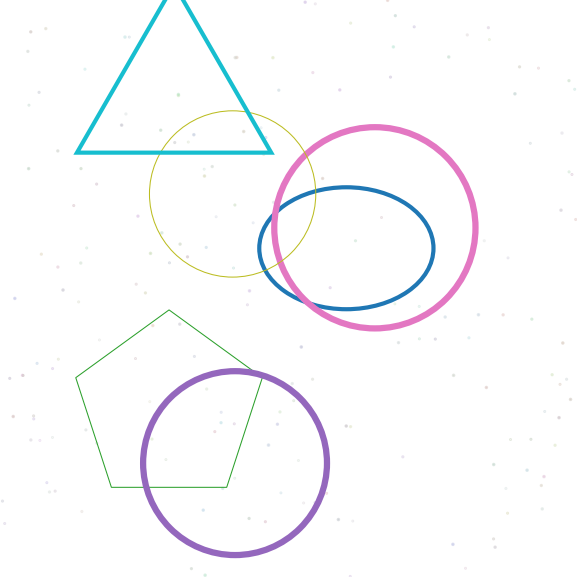[{"shape": "oval", "thickness": 2, "radius": 0.75, "center": [0.6, 0.569]}, {"shape": "pentagon", "thickness": 0.5, "radius": 0.85, "center": [0.293, 0.293]}, {"shape": "circle", "thickness": 3, "radius": 0.8, "center": [0.407, 0.197]}, {"shape": "circle", "thickness": 3, "radius": 0.87, "center": [0.649, 0.605]}, {"shape": "circle", "thickness": 0.5, "radius": 0.72, "center": [0.403, 0.663]}, {"shape": "triangle", "thickness": 2, "radius": 0.97, "center": [0.301, 0.832]}]